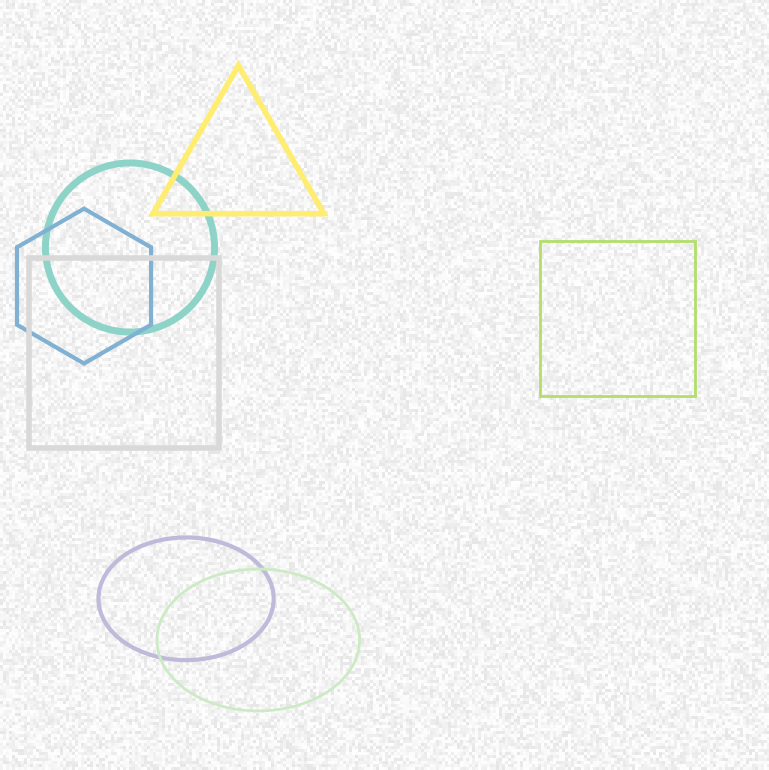[{"shape": "circle", "thickness": 2.5, "radius": 0.55, "center": [0.169, 0.679]}, {"shape": "oval", "thickness": 1.5, "radius": 0.57, "center": [0.242, 0.222]}, {"shape": "hexagon", "thickness": 1.5, "radius": 0.5, "center": [0.109, 0.628]}, {"shape": "square", "thickness": 1, "radius": 0.5, "center": [0.802, 0.587]}, {"shape": "square", "thickness": 2, "radius": 0.62, "center": [0.161, 0.541]}, {"shape": "oval", "thickness": 1, "radius": 0.66, "center": [0.335, 0.169]}, {"shape": "triangle", "thickness": 2, "radius": 0.64, "center": [0.31, 0.787]}]